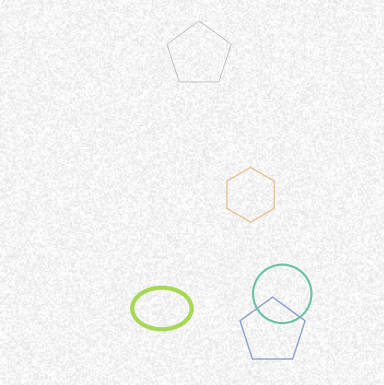[{"shape": "circle", "thickness": 1.5, "radius": 0.38, "center": [0.733, 0.237]}, {"shape": "pentagon", "thickness": 1, "radius": 0.44, "center": [0.708, 0.139]}, {"shape": "oval", "thickness": 3, "radius": 0.39, "center": [0.421, 0.199]}, {"shape": "hexagon", "thickness": 1, "radius": 0.36, "center": [0.651, 0.494]}, {"shape": "pentagon", "thickness": 0.5, "radius": 0.44, "center": [0.517, 0.858]}]